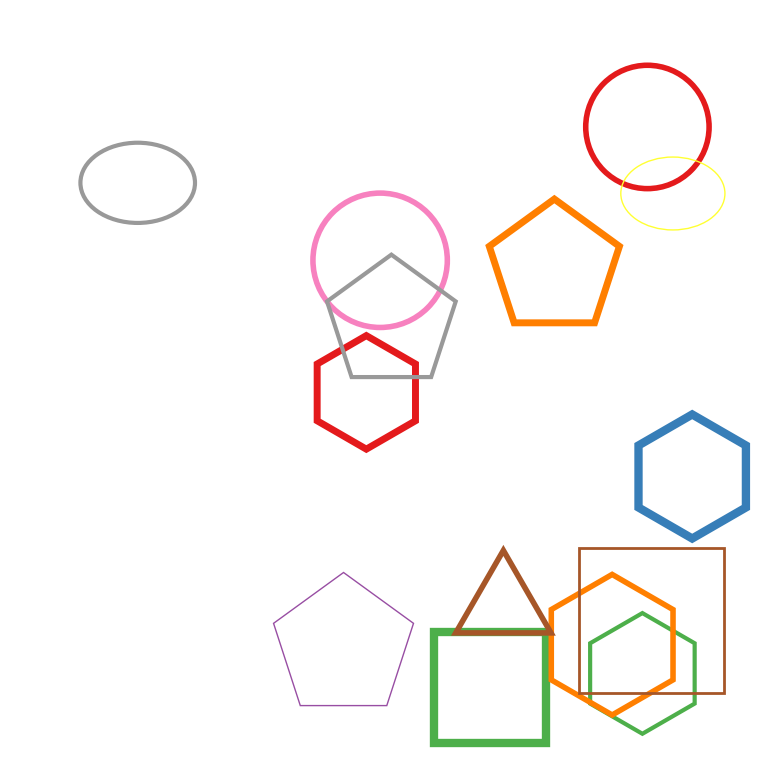[{"shape": "hexagon", "thickness": 2.5, "radius": 0.37, "center": [0.476, 0.49]}, {"shape": "circle", "thickness": 2, "radius": 0.4, "center": [0.841, 0.835]}, {"shape": "hexagon", "thickness": 3, "radius": 0.4, "center": [0.899, 0.381]}, {"shape": "hexagon", "thickness": 1.5, "radius": 0.39, "center": [0.834, 0.125]}, {"shape": "square", "thickness": 3, "radius": 0.36, "center": [0.636, 0.108]}, {"shape": "pentagon", "thickness": 0.5, "radius": 0.48, "center": [0.446, 0.161]}, {"shape": "hexagon", "thickness": 2, "radius": 0.46, "center": [0.795, 0.163]}, {"shape": "pentagon", "thickness": 2.5, "radius": 0.44, "center": [0.72, 0.653]}, {"shape": "oval", "thickness": 0.5, "radius": 0.34, "center": [0.874, 0.749]}, {"shape": "square", "thickness": 1, "radius": 0.47, "center": [0.846, 0.194]}, {"shape": "triangle", "thickness": 2, "radius": 0.36, "center": [0.654, 0.214]}, {"shape": "circle", "thickness": 2, "radius": 0.44, "center": [0.494, 0.662]}, {"shape": "pentagon", "thickness": 1.5, "radius": 0.44, "center": [0.508, 0.581]}, {"shape": "oval", "thickness": 1.5, "radius": 0.37, "center": [0.179, 0.763]}]